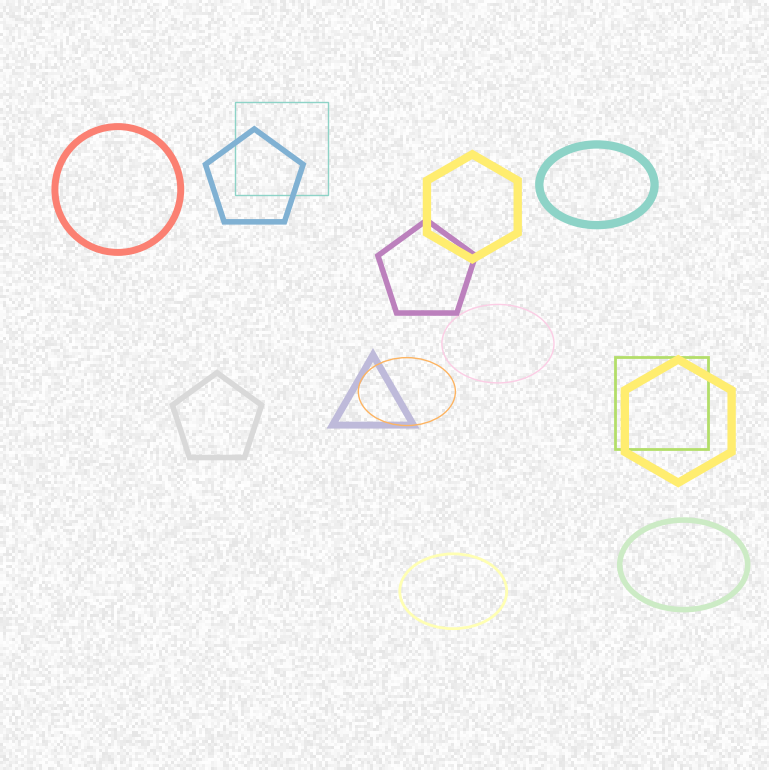[{"shape": "square", "thickness": 0.5, "radius": 0.3, "center": [0.365, 0.808]}, {"shape": "oval", "thickness": 3, "radius": 0.37, "center": [0.775, 0.76]}, {"shape": "oval", "thickness": 1, "radius": 0.35, "center": [0.589, 0.232]}, {"shape": "triangle", "thickness": 2.5, "radius": 0.3, "center": [0.484, 0.478]}, {"shape": "circle", "thickness": 2.5, "radius": 0.41, "center": [0.153, 0.754]}, {"shape": "pentagon", "thickness": 2, "radius": 0.33, "center": [0.33, 0.766]}, {"shape": "oval", "thickness": 0.5, "radius": 0.32, "center": [0.528, 0.491]}, {"shape": "square", "thickness": 1, "radius": 0.3, "center": [0.859, 0.476]}, {"shape": "oval", "thickness": 0.5, "radius": 0.36, "center": [0.647, 0.554]}, {"shape": "pentagon", "thickness": 2, "radius": 0.3, "center": [0.282, 0.455]}, {"shape": "pentagon", "thickness": 2, "radius": 0.33, "center": [0.554, 0.647]}, {"shape": "oval", "thickness": 2, "radius": 0.42, "center": [0.888, 0.266]}, {"shape": "hexagon", "thickness": 3, "radius": 0.34, "center": [0.613, 0.731]}, {"shape": "hexagon", "thickness": 3, "radius": 0.4, "center": [0.881, 0.453]}]